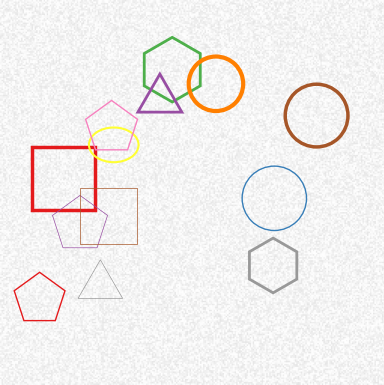[{"shape": "square", "thickness": 2.5, "radius": 0.41, "center": [0.166, 0.536]}, {"shape": "pentagon", "thickness": 1, "radius": 0.35, "center": [0.103, 0.223]}, {"shape": "circle", "thickness": 1, "radius": 0.42, "center": [0.713, 0.485]}, {"shape": "hexagon", "thickness": 2, "radius": 0.42, "center": [0.447, 0.819]}, {"shape": "pentagon", "thickness": 0.5, "radius": 0.38, "center": [0.208, 0.417]}, {"shape": "triangle", "thickness": 2, "radius": 0.33, "center": [0.415, 0.742]}, {"shape": "circle", "thickness": 3, "radius": 0.35, "center": [0.561, 0.782]}, {"shape": "oval", "thickness": 1.5, "radius": 0.32, "center": [0.295, 0.624]}, {"shape": "circle", "thickness": 2.5, "radius": 0.41, "center": [0.822, 0.7]}, {"shape": "square", "thickness": 0.5, "radius": 0.37, "center": [0.282, 0.44]}, {"shape": "pentagon", "thickness": 1, "radius": 0.35, "center": [0.29, 0.668]}, {"shape": "hexagon", "thickness": 2, "radius": 0.36, "center": [0.709, 0.311]}, {"shape": "triangle", "thickness": 0.5, "radius": 0.33, "center": [0.261, 0.258]}]